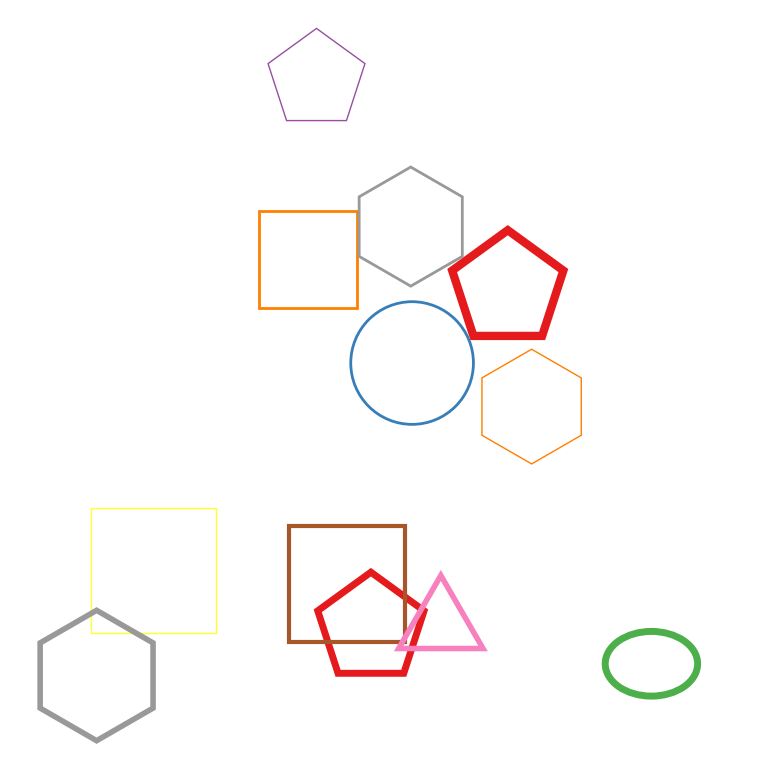[{"shape": "pentagon", "thickness": 3, "radius": 0.38, "center": [0.659, 0.625]}, {"shape": "pentagon", "thickness": 2.5, "radius": 0.36, "center": [0.482, 0.184]}, {"shape": "circle", "thickness": 1, "radius": 0.4, "center": [0.535, 0.529]}, {"shape": "oval", "thickness": 2.5, "radius": 0.3, "center": [0.846, 0.138]}, {"shape": "pentagon", "thickness": 0.5, "radius": 0.33, "center": [0.411, 0.897]}, {"shape": "hexagon", "thickness": 0.5, "radius": 0.37, "center": [0.69, 0.472]}, {"shape": "square", "thickness": 1, "radius": 0.32, "center": [0.4, 0.663]}, {"shape": "square", "thickness": 0.5, "radius": 0.41, "center": [0.199, 0.259]}, {"shape": "square", "thickness": 1.5, "radius": 0.38, "center": [0.451, 0.241]}, {"shape": "triangle", "thickness": 2, "radius": 0.32, "center": [0.573, 0.189]}, {"shape": "hexagon", "thickness": 1, "radius": 0.39, "center": [0.533, 0.706]}, {"shape": "hexagon", "thickness": 2, "radius": 0.42, "center": [0.125, 0.123]}]